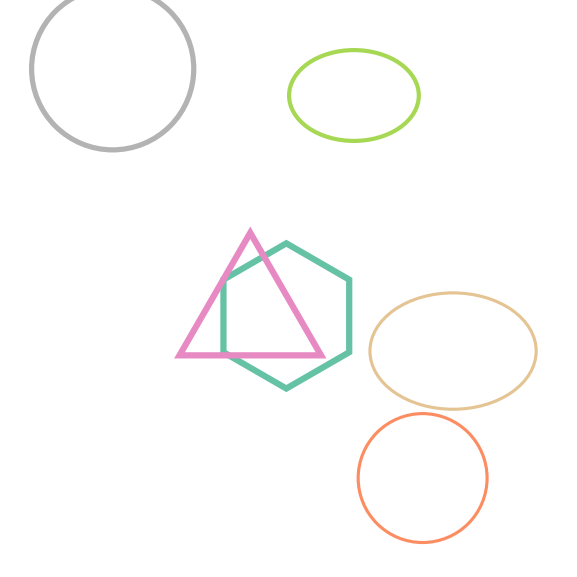[{"shape": "hexagon", "thickness": 3, "radius": 0.63, "center": [0.496, 0.452]}, {"shape": "circle", "thickness": 1.5, "radius": 0.56, "center": [0.732, 0.171]}, {"shape": "triangle", "thickness": 3, "radius": 0.71, "center": [0.433, 0.455]}, {"shape": "oval", "thickness": 2, "radius": 0.56, "center": [0.613, 0.834]}, {"shape": "oval", "thickness": 1.5, "radius": 0.72, "center": [0.785, 0.391]}, {"shape": "circle", "thickness": 2.5, "radius": 0.7, "center": [0.195, 0.88]}]